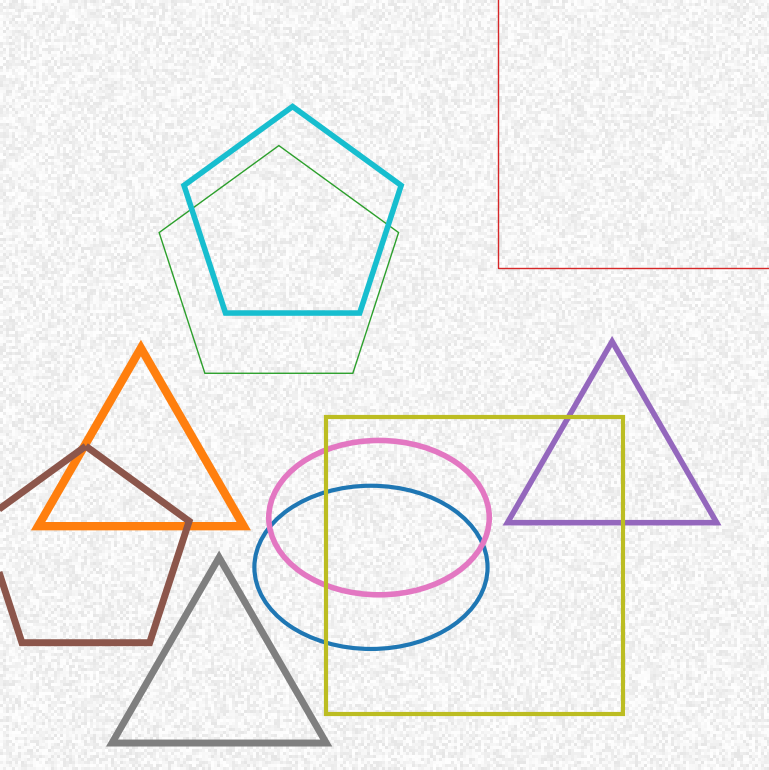[{"shape": "oval", "thickness": 1.5, "radius": 0.76, "center": [0.482, 0.263]}, {"shape": "triangle", "thickness": 3, "radius": 0.77, "center": [0.183, 0.394]}, {"shape": "pentagon", "thickness": 0.5, "radius": 0.82, "center": [0.362, 0.647]}, {"shape": "square", "thickness": 0.5, "radius": 0.98, "center": [0.843, 0.849]}, {"shape": "triangle", "thickness": 2, "radius": 0.78, "center": [0.795, 0.4]}, {"shape": "pentagon", "thickness": 2.5, "radius": 0.71, "center": [0.111, 0.28]}, {"shape": "oval", "thickness": 2, "radius": 0.72, "center": [0.492, 0.328]}, {"shape": "triangle", "thickness": 2.5, "radius": 0.8, "center": [0.285, 0.115]}, {"shape": "square", "thickness": 1.5, "radius": 0.96, "center": [0.616, 0.265]}, {"shape": "pentagon", "thickness": 2, "radius": 0.74, "center": [0.38, 0.713]}]